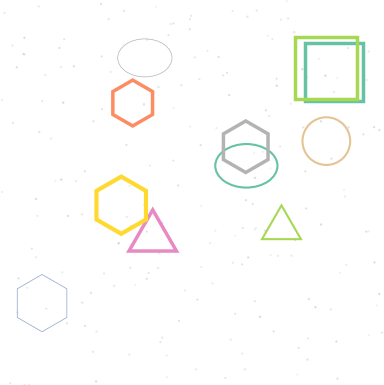[{"shape": "square", "thickness": 2.5, "radius": 0.38, "center": [0.867, 0.813]}, {"shape": "oval", "thickness": 1.5, "radius": 0.4, "center": [0.64, 0.569]}, {"shape": "hexagon", "thickness": 2.5, "radius": 0.3, "center": [0.345, 0.732]}, {"shape": "hexagon", "thickness": 0.5, "radius": 0.37, "center": [0.109, 0.213]}, {"shape": "triangle", "thickness": 2.5, "radius": 0.36, "center": [0.397, 0.384]}, {"shape": "square", "thickness": 2.5, "radius": 0.4, "center": [0.846, 0.824]}, {"shape": "triangle", "thickness": 1.5, "radius": 0.29, "center": [0.731, 0.408]}, {"shape": "hexagon", "thickness": 3, "radius": 0.37, "center": [0.315, 0.467]}, {"shape": "circle", "thickness": 1.5, "radius": 0.31, "center": [0.848, 0.633]}, {"shape": "oval", "thickness": 0.5, "radius": 0.35, "center": [0.376, 0.85]}, {"shape": "hexagon", "thickness": 2.5, "radius": 0.33, "center": [0.638, 0.619]}]